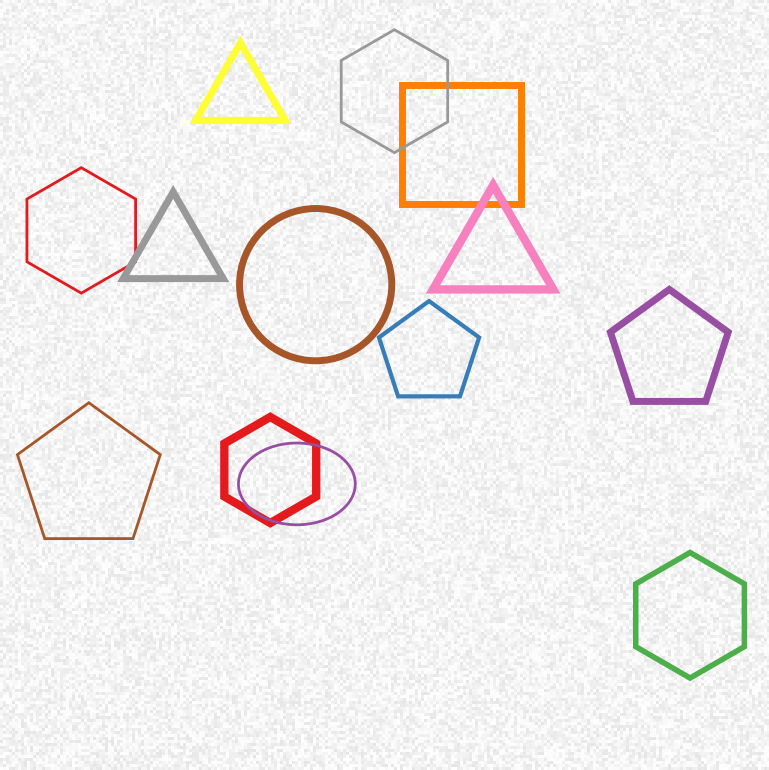[{"shape": "hexagon", "thickness": 3, "radius": 0.34, "center": [0.351, 0.39]}, {"shape": "hexagon", "thickness": 1, "radius": 0.41, "center": [0.106, 0.701]}, {"shape": "pentagon", "thickness": 1.5, "radius": 0.34, "center": [0.557, 0.541]}, {"shape": "hexagon", "thickness": 2, "radius": 0.41, "center": [0.896, 0.201]}, {"shape": "oval", "thickness": 1, "radius": 0.38, "center": [0.386, 0.372]}, {"shape": "pentagon", "thickness": 2.5, "radius": 0.4, "center": [0.869, 0.544]}, {"shape": "square", "thickness": 2.5, "radius": 0.39, "center": [0.599, 0.812]}, {"shape": "triangle", "thickness": 2.5, "radius": 0.34, "center": [0.312, 0.877]}, {"shape": "circle", "thickness": 2.5, "radius": 0.49, "center": [0.41, 0.63]}, {"shape": "pentagon", "thickness": 1, "radius": 0.49, "center": [0.115, 0.379]}, {"shape": "triangle", "thickness": 3, "radius": 0.45, "center": [0.64, 0.669]}, {"shape": "triangle", "thickness": 2.5, "radius": 0.38, "center": [0.225, 0.676]}, {"shape": "hexagon", "thickness": 1, "radius": 0.4, "center": [0.512, 0.882]}]